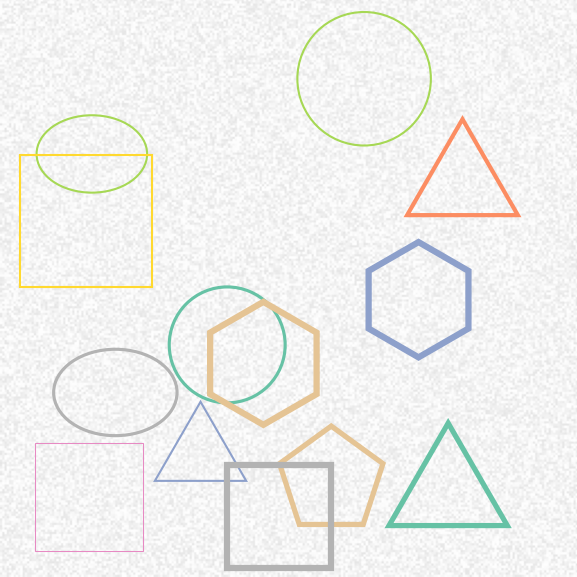[{"shape": "circle", "thickness": 1.5, "radius": 0.5, "center": [0.393, 0.402]}, {"shape": "triangle", "thickness": 2.5, "radius": 0.59, "center": [0.776, 0.148]}, {"shape": "triangle", "thickness": 2, "radius": 0.55, "center": [0.801, 0.682]}, {"shape": "triangle", "thickness": 1, "radius": 0.46, "center": [0.347, 0.212]}, {"shape": "hexagon", "thickness": 3, "radius": 0.5, "center": [0.725, 0.48]}, {"shape": "square", "thickness": 0.5, "radius": 0.47, "center": [0.154, 0.138]}, {"shape": "circle", "thickness": 1, "radius": 0.58, "center": [0.63, 0.863]}, {"shape": "oval", "thickness": 1, "radius": 0.48, "center": [0.159, 0.733]}, {"shape": "square", "thickness": 1, "radius": 0.57, "center": [0.15, 0.616]}, {"shape": "hexagon", "thickness": 3, "radius": 0.53, "center": [0.456, 0.37]}, {"shape": "pentagon", "thickness": 2.5, "radius": 0.47, "center": [0.574, 0.167]}, {"shape": "square", "thickness": 3, "radius": 0.45, "center": [0.483, 0.105]}, {"shape": "oval", "thickness": 1.5, "radius": 0.53, "center": [0.2, 0.32]}]